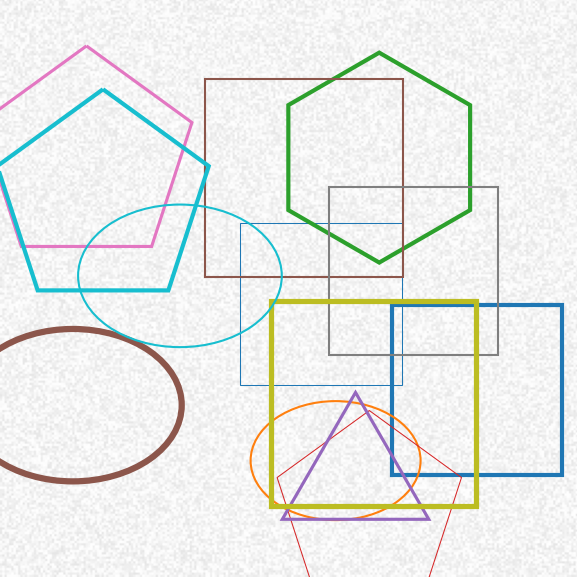[{"shape": "square", "thickness": 0.5, "radius": 0.7, "center": [0.556, 0.472]}, {"shape": "square", "thickness": 2, "radius": 0.74, "center": [0.827, 0.323]}, {"shape": "oval", "thickness": 1, "radius": 0.74, "center": [0.581, 0.202]}, {"shape": "hexagon", "thickness": 2, "radius": 0.91, "center": [0.657, 0.726]}, {"shape": "pentagon", "thickness": 0.5, "radius": 0.84, "center": [0.64, 0.12]}, {"shape": "triangle", "thickness": 1.5, "radius": 0.73, "center": [0.616, 0.173]}, {"shape": "square", "thickness": 1, "radius": 0.86, "center": [0.527, 0.692]}, {"shape": "oval", "thickness": 3, "radius": 0.94, "center": [0.126, 0.298]}, {"shape": "pentagon", "thickness": 1.5, "radius": 0.96, "center": [0.15, 0.728]}, {"shape": "square", "thickness": 1, "radius": 0.73, "center": [0.716, 0.53]}, {"shape": "square", "thickness": 2.5, "radius": 0.89, "center": [0.647, 0.3]}, {"shape": "pentagon", "thickness": 2, "radius": 0.96, "center": [0.178, 0.652]}, {"shape": "oval", "thickness": 1, "radius": 0.88, "center": [0.312, 0.521]}]